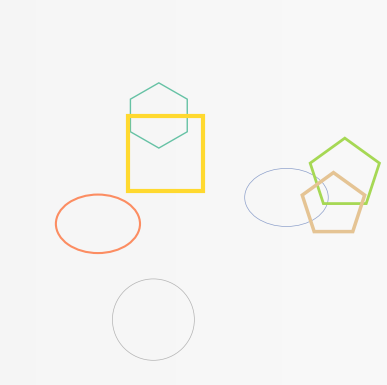[{"shape": "hexagon", "thickness": 1, "radius": 0.42, "center": [0.41, 0.7]}, {"shape": "oval", "thickness": 1.5, "radius": 0.54, "center": [0.253, 0.419]}, {"shape": "oval", "thickness": 0.5, "radius": 0.54, "center": [0.739, 0.487]}, {"shape": "pentagon", "thickness": 2, "radius": 0.47, "center": [0.89, 0.547]}, {"shape": "square", "thickness": 3, "radius": 0.48, "center": [0.428, 0.602]}, {"shape": "pentagon", "thickness": 2.5, "radius": 0.42, "center": [0.861, 0.467]}, {"shape": "circle", "thickness": 0.5, "radius": 0.53, "center": [0.396, 0.17]}]